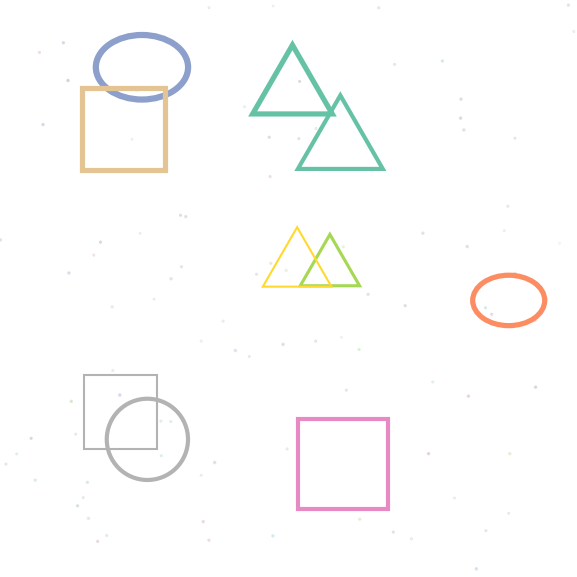[{"shape": "triangle", "thickness": 2.5, "radius": 0.4, "center": [0.506, 0.842]}, {"shape": "triangle", "thickness": 2, "radius": 0.42, "center": [0.589, 0.749]}, {"shape": "oval", "thickness": 2.5, "radius": 0.31, "center": [0.881, 0.479]}, {"shape": "oval", "thickness": 3, "radius": 0.4, "center": [0.246, 0.883]}, {"shape": "square", "thickness": 2, "radius": 0.39, "center": [0.594, 0.195]}, {"shape": "triangle", "thickness": 1.5, "radius": 0.3, "center": [0.571, 0.534]}, {"shape": "triangle", "thickness": 1, "radius": 0.34, "center": [0.515, 0.537]}, {"shape": "square", "thickness": 2.5, "radius": 0.36, "center": [0.213, 0.776]}, {"shape": "square", "thickness": 1, "radius": 0.32, "center": [0.209, 0.286]}, {"shape": "circle", "thickness": 2, "radius": 0.35, "center": [0.255, 0.238]}]